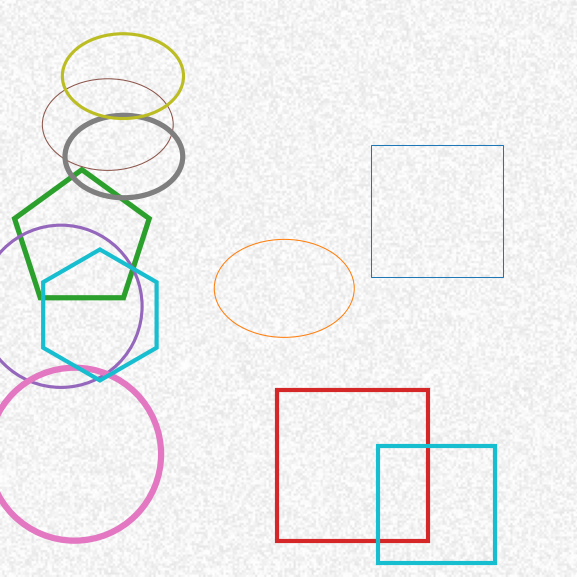[{"shape": "square", "thickness": 0.5, "radius": 0.57, "center": [0.757, 0.633]}, {"shape": "oval", "thickness": 0.5, "radius": 0.61, "center": [0.492, 0.5]}, {"shape": "pentagon", "thickness": 2.5, "radius": 0.61, "center": [0.142, 0.583]}, {"shape": "square", "thickness": 2, "radius": 0.65, "center": [0.61, 0.193]}, {"shape": "circle", "thickness": 1.5, "radius": 0.7, "center": [0.106, 0.469]}, {"shape": "oval", "thickness": 0.5, "radius": 0.57, "center": [0.187, 0.783]}, {"shape": "circle", "thickness": 3, "radius": 0.75, "center": [0.129, 0.213]}, {"shape": "oval", "thickness": 2.5, "radius": 0.51, "center": [0.214, 0.728]}, {"shape": "oval", "thickness": 1.5, "radius": 0.52, "center": [0.213, 0.867]}, {"shape": "square", "thickness": 2, "radius": 0.51, "center": [0.756, 0.125]}, {"shape": "hexagon", "thickness": 2, "radius": 0.57, "center": [0.173, 0.454]}]